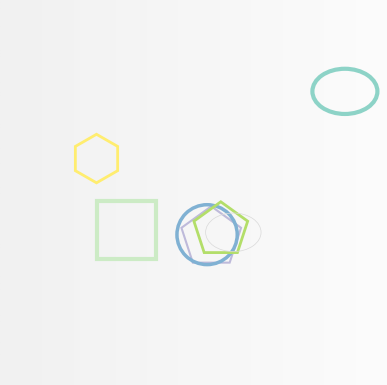[{"shape": "oval", "thickness": 3, "radius": 0.42, "center": [0.89, 0.763]}, {"shape": "pentagon", "thickness": 1.5, "radius": 0.4, "center": [0.545, 0.383]}, {"shape": "circle", "thickness": 2.5, "radius": 0.39, "center": [0.534, 0.39]}, {"shape": "pentagon", "thickness": 2, "radius": 0.36, "center": [0.57, 0.403]}, {"shape": "oval", "thickness": 0.5, "radius": 0.36, "center": [0.602, 0.397]}, {"shape": "square", "thickness": 3, "radius": 0.38, "center": [0.327, 0.403]}, {"shape": "hexagon", "thickness": 2, "radius": 0.32, "center": [0.249, 0.588]}]